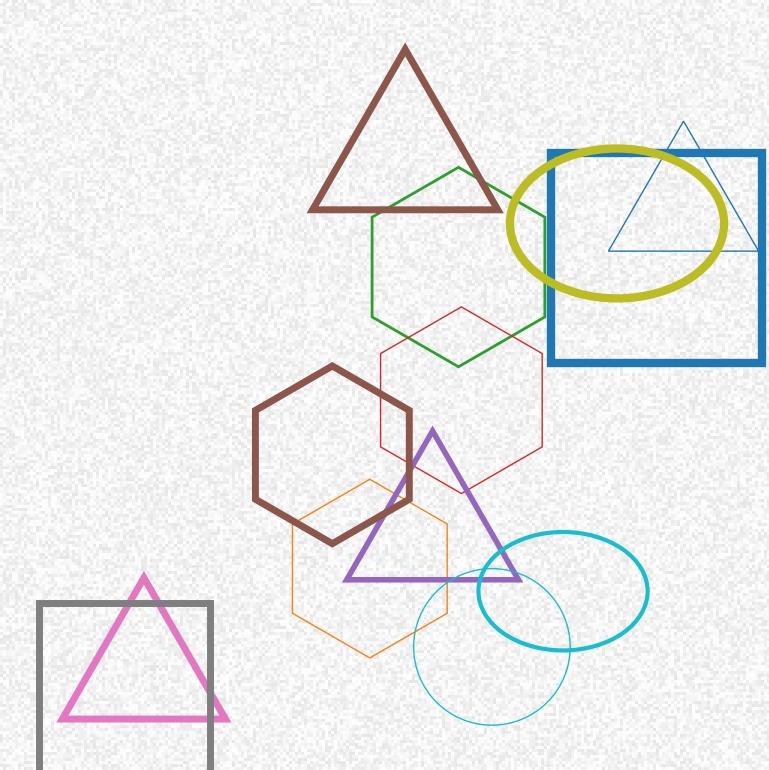[{"shape": "square", "thickness": 3, "radius": 0.68, "center": [0.853, 0.665]}, {"shape": "triangle", "thickness": 0.5, "radius": 0.56, "center": [0.888, 0.73]}, {"shape": "hexagon", "thickness": 0.5, "radius": 0.58, "center": [0.48, 0.262]}, {"shape": "hexagon", "thickness": 1, "radius": 0.65, "center": [0.595, 0.653]}, {"shape": "hexagon", "thickness": 0.5, "radius": 0.61, "center": [0.599, 0.48]}, {"shape": "triangle", "thickness": 2, "radius": 0.64, "center": [0.562, 0.311]}, {"shape": "triangle", "thickness": 2.5, "radius": 0.69, "center": [0.526, 0.797]}, {"shape": "hexagon", "thickness": 2.5, "radius": 0.58, "center": [0.432, 0.409]}, {"shape": "triangle", "thickness": 2.5, "radius": 0.61, "center": [0.187, 0.127]}, {"shape": "square", "thickness": 2.5, "radius": 0.56, "center": [0.162, 0.105]}, {"shape": "oval", "thickness": 3, "radius": 0.7, "center": [0.801, 0.71]}, {"shape": "circle", "thickness": 0.5, "radius": 0.51, "center": [0.639, 0.16]}, {"shape": "oval", "thickness": 1.5, "radius": 0.55, "center": [0.731, 0.232]}]